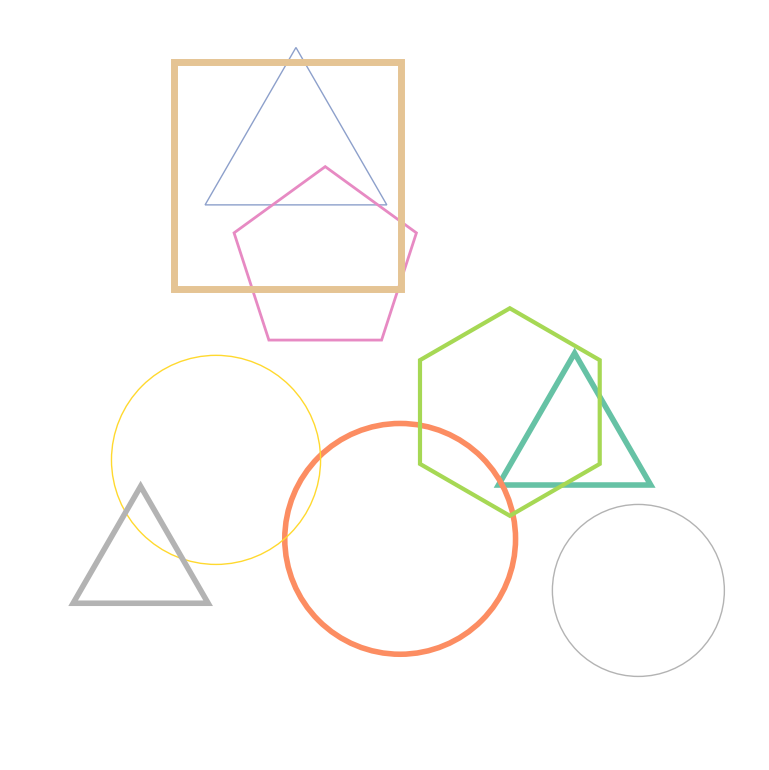[{"shape": "triangle", "thickness": 2, "radius": 0.57, "center": [0.746, 0.427]}, {"shape": "circle", "thickness": 2, "radius": 0.75, "center": [0.52, 0.3]}, {"shape": "triangle", "thickness": 0.5, "radius": 0.68, "center": [0.384, 0.802]}, {"shape": "pentagon", "thickness": 1, "radius": 0.62, "center": [0.422, 0.659]}, {"shape": "hexagon", "thickness": 1.5, "radius": 0.67, "center": [0.662, 0.465]}, {"shape": "circle", "thickness": 0.5, "radius": 0.68, "center": [0.281, 0.403]}, {"shape": "square", "thickness": 2.5, "radius": 0.74, "center": [0.373, 0.772]}, {"shape": "circle", "thickness": 0.5, "radius": 0.56, "center": [0.829, 0.233]}, {"shape": "triangle", "thickness": 2, "radius": 0.51, "center": [0.183, 0.267]}]